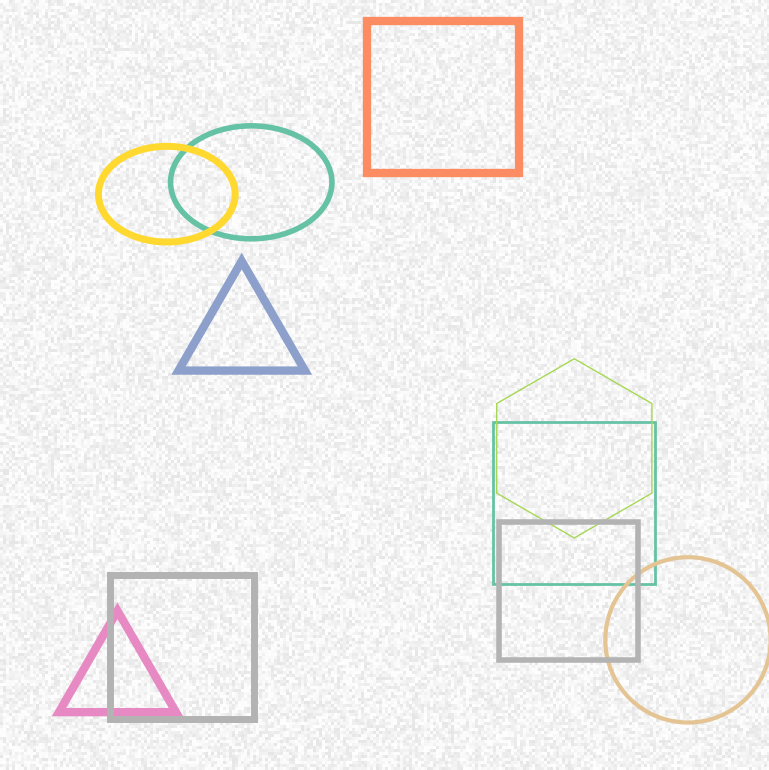[{"shape": "square", "thickness": 1, "radius": 0.53, "center": [0.745, 0.347]}, {"shape": "oval", "thickness": 2, "radius": 0.52, "center": [0.326, 0.763]}, {"shape": "square", "thickness": 3, "radius": 0.49, "center": [0.575, 0.874]}, {"shape": "triangle", "thickness": 3, "radius": 0.47, "center": [0.314, 0.566]}, {"shape": "triangle", "thickness": 3, "radius": 0.44, "center": [0.153, 0.119]}, {"shape": "hexagon", "thickness": 0.5, "radius": 0.58, "center": [0.746, 0.418]}, {"shape": "oval", "thickness": 2.5, "radius": 0.44, "center": [0.217, 0.748]}, {"shape": "circle", "thickness": 1.5, "radius": 0.54, "center": [0.893, 0.169]}, {"shape": "square", "thickness": 2, "radius": 0.45, "center": [0.738, 0.232]}, {"shape": "square", "thickness": 2.5, "radius": 0.47, "center": [0.237, 0.16]}]